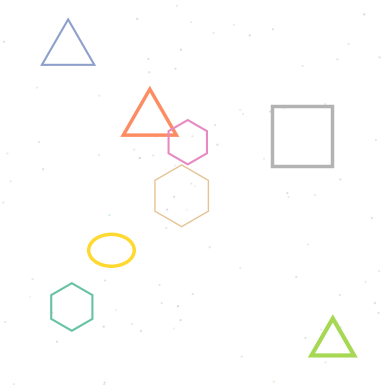[{"shape": "hexagon", "thickness": 1.5, "radius": 0.31, "center": [0.187, 0.203]}, {"shape": "triangle", "thickness": 2.5, "radius": 0.4, "center": [0.389, 0.689]}, {"shape": "triangle", "thickness": 1.5, "radius": 0.39, "center": [0.177, 0.871]}, {"shape": "hexagon", "thickness": 1.5, "radius": 0.29, "center": [0.488, 0.631]}, {"shape": "triangle", "thickness": 3, "radius": 0.32, "center": [0.864, 0.109]}, {"shape": "oval", "thickness": 2.5, "radius": 0.3, "center": [0.29, 0.35]}, {"shape": "hexagon", "thickness": 1, "radius": 0.4, "center": [0.472, 0.491]}, {"shape": "square", "thickness": 2.5, "radius": 0.39, "center": [0.785, 0.647]}]